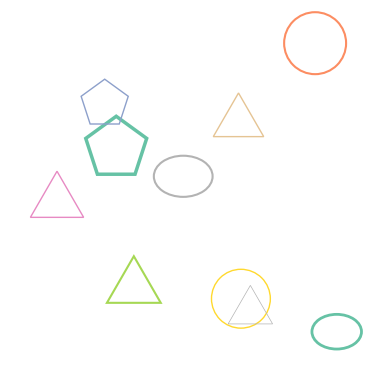[{"shape": "oval", "thickness": 2, "radius": 0.32, "center": [0.875, 0.138]}, {"shape": "pentagon", "thickness": 2.5, "radius": 0.42, "center": [0.302, 0.615]}, {"shape": "circle", "thickness": 1.5, "radius": 0.4, "center": [0.818, 0.888]}, {"shape": "pentagon", "thickness": 1, "radius": 0.32, "center": [0.272, 0.73]}, {"shape": "triangle", "thickness": 1, "radius": 0.4, "center": [0.148, 0.475]}, {"shape": "triangle", "thickness": 1.5, "radius": 0.4, "center": [0.348, 0.254]}, {"shape": "circle", "thickness": 1, "radius": 0.38, "center": [0.626, 0.224]}, {"shape": "triangle", "thickness": 1, "radius": 0.38, "center": [0.619, 0.683]}, {"shape": "triangle", "thickness": 0.5, "radius": 0.33, "center": [0.65, 0.192]}, {"shape": "oval", "thickness": 1.5, "radius": 0.38, "center": [0.476, 0.542]}]